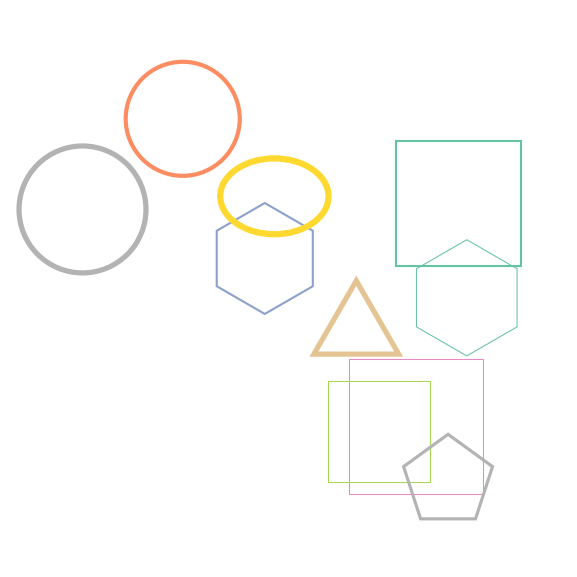[{"shape": "hexagon", "thickness": 0.5, "radius": 0.5, "center": [0.808, 0.483]}, {"shape": "square", "thickness": 1, "radius": 0.54, "center": [0.794, 0.647]}, {"shape": "circle", "thickness": 2, "radius": 0.49, "center": [0.316, 0.793]}, {"shape": "hexagon", "thickness": 1, "radius": 0.48, "center": [0.458, 0.552]}, {"shape": "square", "thickness": 0.5, "radius": 0.58, "center": [0.721, 0.261]}, {"shape": "square", "thickness": 0.5, "radius": 0.44, "center": [0.656, 0.252]}, {"shape": "oval", "thickness": 3, "radius": 0.47, "center": [0.475, 0.659]}, {"shape": "triangle", "thickness": 2.5, "radius": 0.42, "center": [0.617, 0.428]}, {"shape": "circle", "thickness": 2.5, "radius": 0.55, "center": [0.143, 0.636]}, {"shape": "pentagon", "thickness": 1.5, "radius": 0.4, "center": [0.776, 0.166]}]